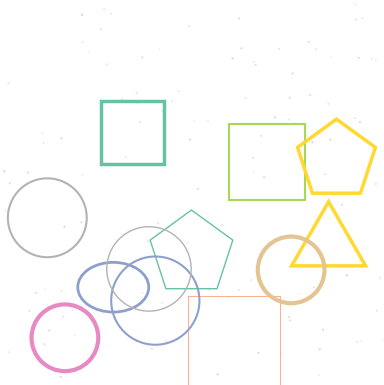[{"shape": "square", "thickness": 2.5, "radius": 0.41, "center": [0.343, 0.656]}, {"shape": "pentagon", "thickness": 1, "radius": 0.56, "center": [0.497, 0.341]}, {"shape": "square", "thickness": 0.5, "radius": 0.59, "center": [0.608, 0.113]}, {"shape": "circle", "thickness": 1.5, "radius": 0.57, "center": [0.403, 0.219]}, {"shape": "oval", "thickness": 2, "radius": 0.46, "center": [0.294, 0.254]}, {"shape": "circle", "thickness": 3, "radius": 0.43, "center": [0.169, 0.123]}, {"shape": "square", "thickness": 1.5, "radius": 0.49, "center": [0.693, 0.579]}, {"shape": "pentagon", "thickness": 2.5, "radius": 0.53, "center": [0.874, 0.584]}, {"shape": "triangle", "thickness": 2.5, "radius": 0.55, "center": [0.853, 0.365]}, {"shape": "circle", "thickness": 3, "radius": 0.43, "center": [0.756, 0.299]}, {"shape": "circle", "thickness": 1.5, "radius": 0.51, "center": [0.123, 0.434]}, {"shape": "circle", "thickness": 1, "radius": 0.55, "center": [0.387, 0.302]}]